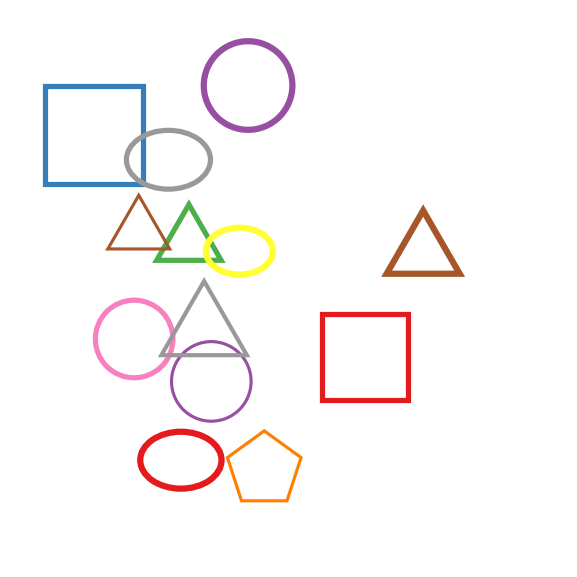[{"shape": "oval", "thickness": 3, "radius": 0.35, "center": [0.313, 0.202]}, {"shape": "square", "thickness": 2.5, "radius": 0.37, "center": [0.632, 0.381]}, {"shape": "square", "thickness": 2.5, "radius": 0.42, "center": [0.163, 0.765]}, {"shape": "triangle", "thickness": 2.5, "radius": 0.32, "center": [0.327, 0.581]}, {"shape": "circle", "thickness": 3, "radius": 0.38, "center": [0.43, 0.851]}, {"shape": "circle", "thickness": 1.5, "radius": 0.34, "center": [0.366, 0.339]}, {"shape": "pentagon", "thickness": 1.5, "radius": 0.33, "center": [0.458, 0.186]}, {"shape": "oval", "thickness": 3, "radius": 0.29, "center": [0.415, 0.564]}, {"shape": "triangle", "thickness": 1.5, "radius": 0.31, "center": [0.24, 0.599]}, {"shape": "triangle", "thickness": 3, "radius": 0.37, "center": [0.733, 0.562]}, {"shape": "circle", "thickness": 2.5, "radius": 0.34, "center": [0.232, 0.412]}, {"shape": "triangle", "thickness": 2, "radius": 0.43, "center": [0.353, 0.427]}, {"shape": "oval", "thickness": 2.5, "radius": 0.36, "center": [0.292, 0.723]}]